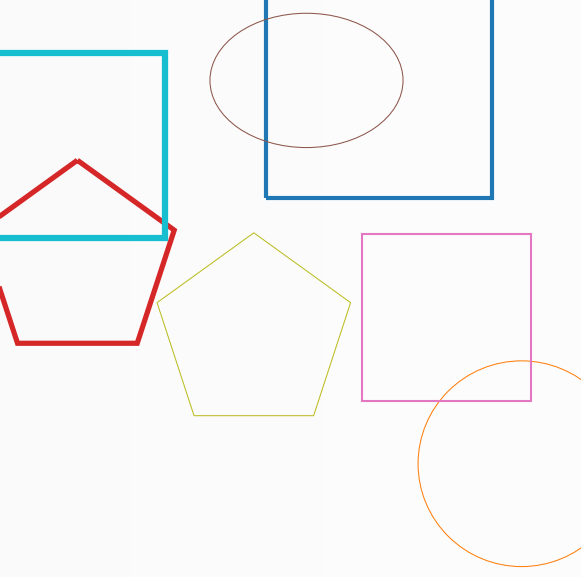[{"shape": "square", "thickness": 2, "radius": 0.97, "center": [0.652, 0.851]}, {"shape": "circle", "thickness": 0.5, "radius": 0.89, "center": [0.897, 0.196]}, {"shape": "pentagon", "thickness": 2.5, "radius": 0.88, "center": [0.133, 0.546]}, {"shape": "oval", "thickness": 0.5, "radius": 0.83, "center": [0.527, 0.86]}, {"shape": "square", "thickness": 1, "radius": 0.73, "center": [0.769, 0.449]}, {"shape": "pentagon", "thickness": 0.5, "radius": 0.88, "center": [0.437, 0.421]}, {"shape": "square", "thickness": 3, "radius": 0.8, "center": [0.125, 0.747]}]